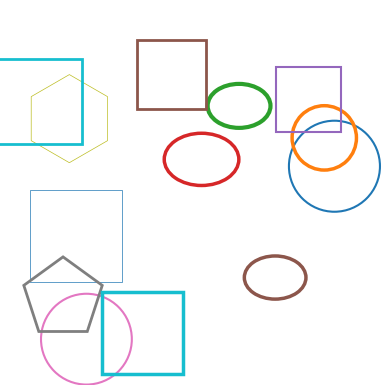[{"shape": "square", "thickness": 0.5, "radius": 0.6, "center": [0.197, 0.388]}, {"shape": "circle", "thickness": 1.5, "radius": 0.59, "center": [0.869, 0.568]}, {"shape": "circle", "thickness": 2.5, "radius": 0.42, "center": [0.842, 0.642]}, {"shape": "oval", "thickness": 3, "radius": 0.41, "center": [0.621, 0.725]}, {"shape": "oval", "thickness": 2.5, "radius": 0.48, "center": [0.523, 0.586]}, {"shape": "square", "thickness": 1.5, "radius": 0.42, "center": [0.8, 0.741]}, {"shape": "square", "thickness": 2, "radius": 0.45, "center": [0.445, 0.807]}, {"shape": "oval", "thickness": 2.5, "radius": 0.4, "center": [0.715, 0.279]}, {"shape": "circle", "thickness": 1.5, "radius": 0.59, "center": [0.224, 0.119]}, {"shape": "pentagon", "thickness": 2, "radius": 0.54, "center": [0.164, 0.226]}, {"shape": "hexagon", "thickness": 0.5, "radius": 0.57, "center": [0.18, 0.692]}, {"shape": "square", "thickness": 2.5, "radius": 0.53, "center": [0.37, 0.134]}, {"shape": "square", "thickness": 2, "radius": 0.56, "center": [0.102, 0.736]}]